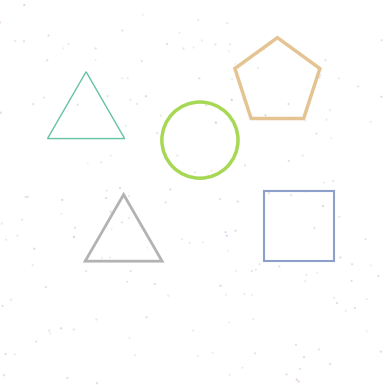[{"shape": "triangle", "thickness": 1, "radius": 0.58, "center": [0.224, 0.698]}, {"shape": "square", "thickness": 1.5, "radius": 0.45, "center": [0.777, 0.414]}, {"shape": "circle", "thickness": 2.5, "radius": 0.49, "center": [0.519, 0.636]}, {"shape": "pentagon", "thickness": 2.5, "radius": 0.58, "center": [0.72, 0.786]}, {"shape": "triangle", "thickness": 2, "radius": 0.58, "center": [0.321, 0.379]}]